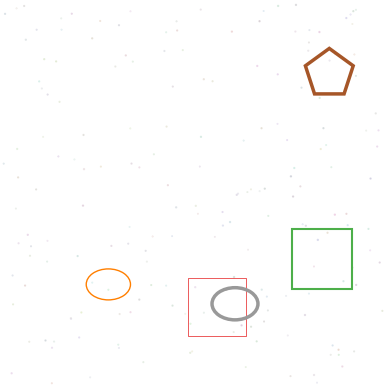[{"shape": "square", "thickness": 0.5, "radius": 0.38, "center": [0.563, 0.202]}, {"shape": "square", "thickness": 1.5, "radius": 0.39, "center": [0.836, 0.327]}, {"shape": "oval", "thickness": 1, "radius": 0.29, "center": [0.281, 0.261]}, {"shape": "pentagon", "thickness": 2.5, "radius": 0.33, "center": [0.855, 0.809]}, {"shape": "oval", "thickness": 2.5, "radius": 0.3, "center": [0.61, 0.211]}]